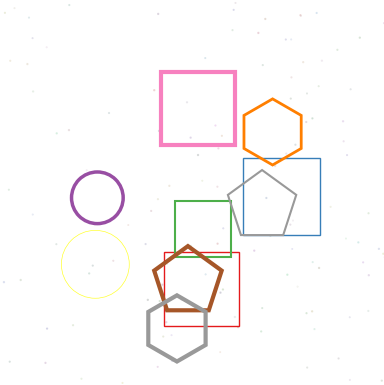[{"shape": "square", "thickness": 1, "radius": 0.48, "center": [0.523, 0.25]}, {"shape": "square", "thickness": 1, "radius": 0.5, "center": [0.731, 0.49]}, {"shape": "square", "thickness": 1.5, "radius": 0.36, "center": [0.528, 0.406]}, {"shape": "circle", "thickness": 2.5, "radius": 0.34, "center": [0.253, 0.486]}, {"shape": "hexagon", "thickness": 2, "radius": 0.43, "center": [0.708, 0.657]}, {"shape": "circle", "thickness": 0.5, "radius": 0.44, "center": [0.248, 0.313]}, {"shape": "pentagon", "thickness": 3, "radius": 0.46, "center": [0.488, 0.269]}, {"shape": "square", "thickness": 3, "radius": 0.48, "center": [0.514, 0.718]}, {"shape": "hexagon", "thickness": 3, "radius": 0.43, "center": [0.46, 0.147]}, {"shape": "pentagon", "thickness": 1.5, "radius": 0.47, "center": [0.681, 0.465]}]